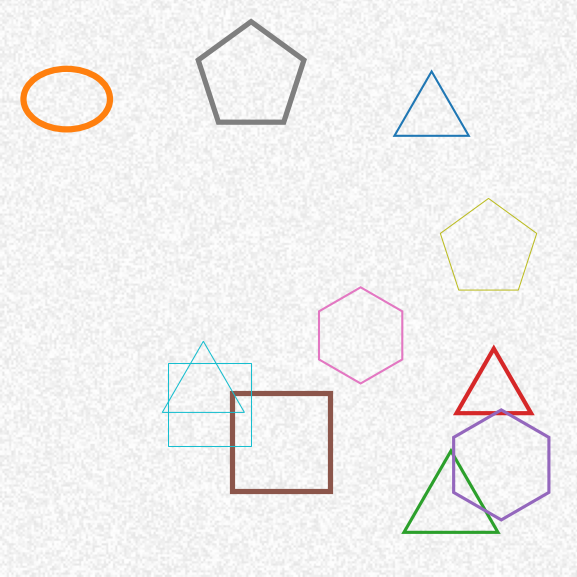[{"shape": "triangle", "thickness": 1, "radius": 0.37, "center": [0.747, 0.801]}, {"shape": "oval", "thickness": 3, "radius": 0.37, "center": [0.116, 0.828]}, {"shape": "triangle", "thickness": 1.5, "radius": 0.47, "center": [0.781, 0.124]}, {"shape": "triangle", "thickness": 2, "radius": 0.37, "center": [0.855, 0.321]}, {"shape": "hexagon", "thickness": 1.5, "radius": 0.48, "center": [0.868, 0.194]}, {"shape": "square", "thickness": 2.5, "radius": 0.42, "center": [0.486, 0.233]}, {"shape": "hexagon", "thickness": 1, "radius": 0.42, "center": [0.624, 0.418]}, {"shape": "pentagon", "thickness": 2.5, "radius": 0.48, "center": [0.435, 0.865]}, {"shape": "pentagon", "thickness": 0.5, "radius": 0.44, "center": [0.846, 0.568]}, {"shape": "triangle", "thickness": 0.5, "radius": 0.41, "center": [0.352, 0.326]}, {"shape": "square", "thickness": 0.5, "radius": 0.36, "center": [0.363, 0.299]}]